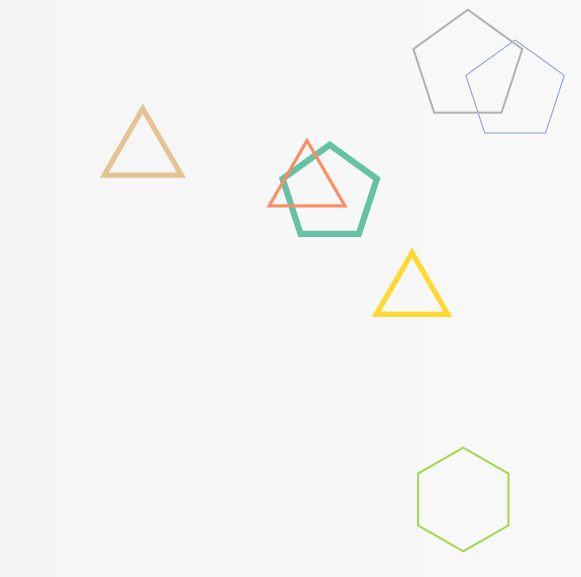[{"shape": "pentagon", "thickness": 3, "radius": 0.43, "center": [0.567, 0.663]}, {"shape": "triangle", "thickness": 1.5, "radius": 0.38, "center": [0.528, 0.68]}, {"shape": "pentagon", "thickness": 0.5, "radius": 0.45, "center": [0.886, 0.841]}, {"shape": "hexagon", "thickness": 1, "radius": 0.45, "center": [0.797, 0.134]}, {"shape": "triangle", "thickness": 2.5, "radius": 0.36, "center": [0.709, 0.49]}, {"shape": "triangle", "thickness": 2.5, "radius": 0.38, "center": [0.246, 0.734]}, {"shape": "pentagon", "thickness": 1, "radius": 0.49, "center": [0.805, 0.884]}]